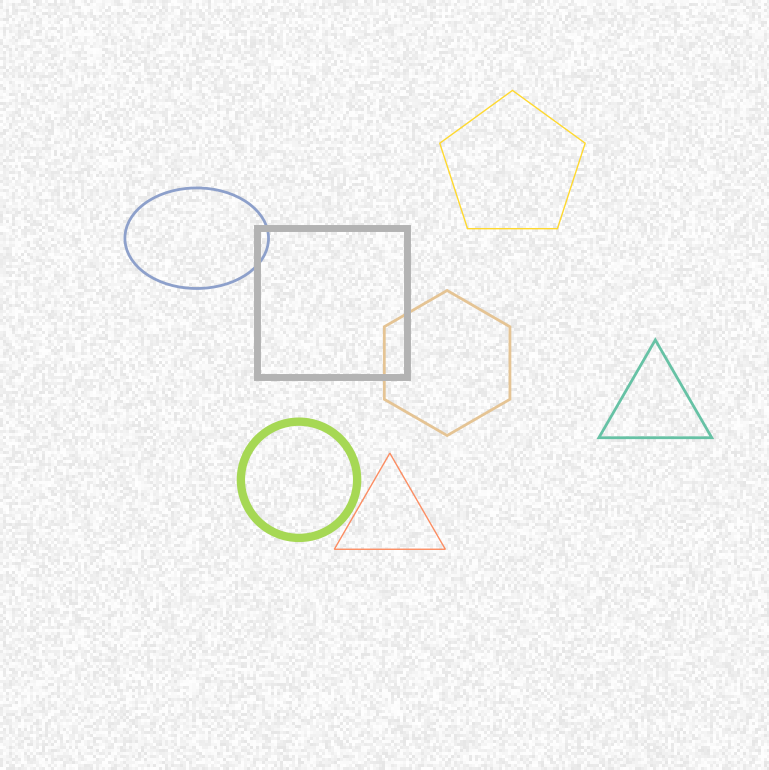[{"shape": "triangle", "thickness": 1, "radius": 0.42, "center": [0.851, 0.474]}, {"shape": "triangle", "thickness": 0.5, "radius": 0.42, "center": [0.506, 0.328]}, {"shape": "oval", "thickness": 1, "radius": 0.47, "center": [0.255, 0.691]}, {"shape": "circle", "thickness": 3, "radius": 0.38, "center": [0.388, 0.377]}, {"shape": "pentagon", "thickness": 0.5, "radius": 0.5, "center": [0.666, 0.783]}, {"shape": "hexagon", "thickness": 1, "radius": 0.47, "center": [0.581, 0.529]}, {"shape": "square", "thickness": 2.5, "radius": 0.49, "center": [0.431, 0.607]}]